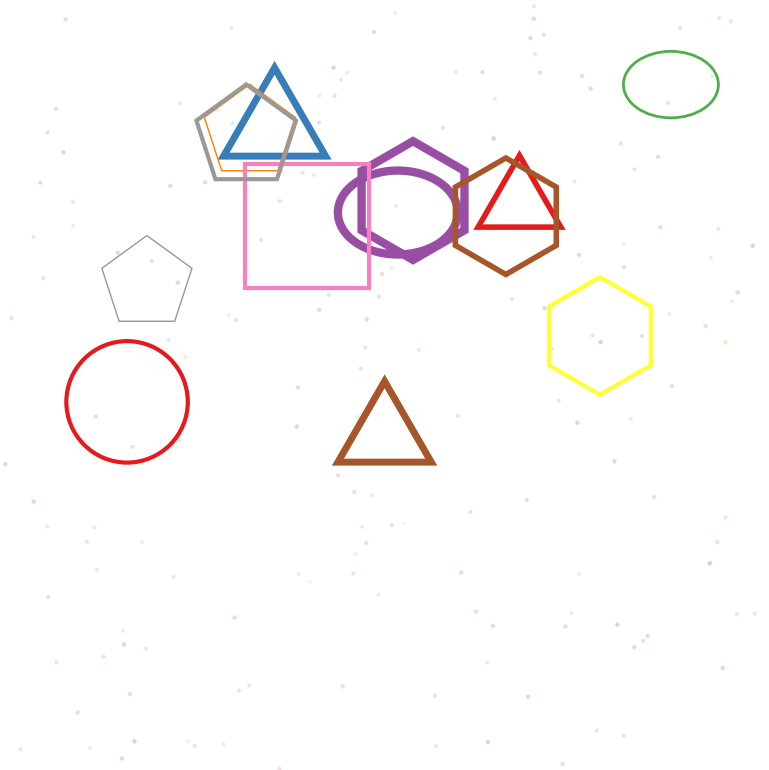[{"shape": "triangle", "thickness": 2, "radius": 0.31, "center": [0.675, 0.736]}, {"shape": "circle", "thickness": 1.5, "radius": 0.39, "center": [0.165, 0.478]}, {"shape": "triangle", "thickness": 2.5, "radius": 0.38, "center": [0.357, 0.835]}, {"shape": "oval", "thickness": 1, "radius": 0.31, "center": [0.871, 0.89]}, {"shape": "hexagon", "thickness": 3, "radius": 0.39, "center": [0.536, 0.74]}, {"shape": "oval", "thickness": 3, "radius": 0.39, "center": [0.517, 0.724]}, {"shape": "pentagon", "thickness": 0.5, "radius": 0.31, "center": [0.324, 0.828]}, {"shape": "hexagon", "thickness": 1.5, "radius": 0.38, "center": [0.779, 0.564]}, {"shape": "hexagon", "thickness": 2, "radius": 0.38, "center": [0.657, 0.719]}, {"shape": "triangle", "thickness": 2.5, "radius": 0.35, "center": [0.499, 0.435]}, {"shape": "square", "thickness": 1.5, "radius": 0.4, "center": [0.399, 0.706]}, {"shape": "pentagon", "thickness": 1.5, "radius": 0.34, "center": [0.32, 0.822]}, {"shape": "pentagon", "thickness": 0.5, "radius": 0.31, "center": [0.191, 0.633]}]